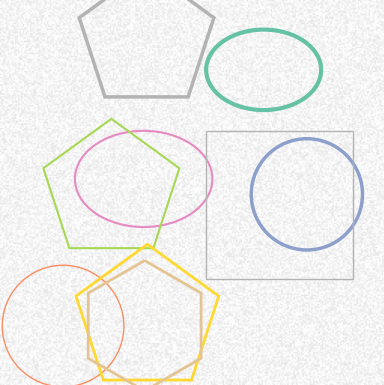[{"shape": "oval", "thickness": 3, "radius": 0.75, "center": [0.685, 0.819]}, {"shape": "circle", "thickness": 1, "radius": 0.79, "center": [0.164, 0.153]}, {"shape": "circle", "thickness": 2.5, "radius": 0.72, "center": [0.797, 0.495]}, {"shape": "oval", "thickness": 1.5, "radius": 0.89, "center": [0.373, 0.535]}, {"shape": "pentagon", "thickness": 1.5, "radius": 0.93, "center": [0.289, 0.506]}, {"shape": "pentagon", "thickness": 2, "radius": 0.97, "center": [0.383, 0.171]}, {"shape": "hexagon", "thickness": 2, "radius": 0.85, "center": [0.376, 0.154]}, {"shape": "pentagon", "thickness": 2.5, "radius": 0.92, "center": [0.381, 0.897]}, {"shape": "square", "thickness": 1, "radius": 0.96, "center": [0.726, 0.468]}]